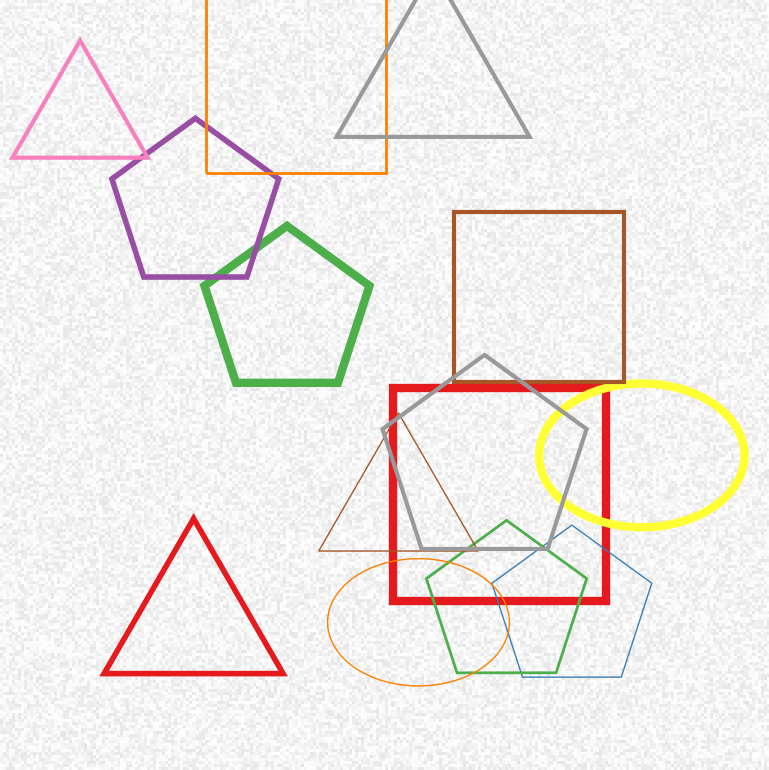[{"shape": "triangle", "thickness": 2, "radius": 0.67, "center": [0.251, 0.192]}, {"shape": "square", "thickness": 3, "radius": 0.69, "center": [0.649, 0.358]}, {"shape": "pentagon", "thickness": 0.5, "radius": 0.55, "center": [0.743, 0.209]}, {"shape": "pentagon", "thickness": 3, "radius": 0.56, "center": [0.373, 0.594]}, {"shape": "pentagon", "thickness": 1, "radius": 0.55, "center": [0.658, 0.215]}, {"shape": "pentagon", "thickness": 2, "radius": 0.57, "center": [0.254, 0.732]}, {"shape": "square", "thickness": 1, "radius": 0.58, "center": [0.384, 0.893]}, {"shape": "oval", "thickness": 0.5, "radius": 0.59, "center": [0.544, 0.192]}, {"shape": "oval", "thickness": 3, "radius": 0.67, "center": [0.834, 0.409]}, {"shape": "square", "thickness": 1.5, "radius": 0.55, "center": [0.7, 0.614]}, {"shape": "triangle", "thickness": 0.5, "radius": 0.6, "center": [0.517, 0.344]}, {"shape": "triangle", "thickness": 1.5, "radius": 0.51, "center": [0.104, 0.846]}, {"shape": "triangle", "thickness": 1.5, "radius": 0.72, "center": [0.562, 0.895]}, {"shape": "pentagon", "thickness": 1.5, "radius": 0.7, "center": [0.629, 0.4]}]